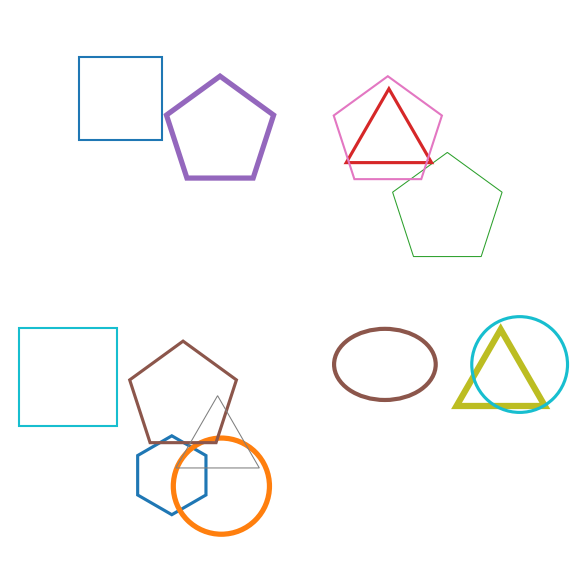[{"shape": "hexagon", "thickness": 1.5, "radius": 0.34, "center": [0.298, 0.176]}, {"shape": "square", "thickness": 1, "radius": 0.36, "center": [0.208, 0.828]}, {"shape": "circle", "thickness": 2.5, "radius": 0.42, "center": [0.383, 0.157]}, {"shape": "pentagon", "thickness": 0.5, "radius": 0.5, "center": [0.775, 0.636]}, {"shape": "triangle", "thickness": 1.5, "radius": 0.43, "center": [0.673, 0.76]}, {"shape": "pentagon", "thickness": 2.5, "radius": 0.49, "center": [0.381, 0.77]}, {"shape": "oval", "thickness": 2, "radius": 0.44, "center": [0.666, 0.368]}, {"shape": "pentagon", "thickness": 1.5, "radius": 0.49, "center": [0.317, 0.311]}, {"shape": "pentagon", "thickness": 1, "radius": 0.49, "center": [0.672, 0.769]}, {"shape": "triangle", "thickness": 0.5, "radius": 0.42, "center": [0.377, 0.231]}, {"shape": "triangle", "thickness": 3, "radius": 0.44, "center": [0.867, 0.34]}, {"shape": "square", "thickness": 1, "radius": 0.42, "center": [0.118, 0.346]}, {"shape": "circle", "thickness": 1.5, "radius": 0.41, "center": [0.9, 0.368]}]